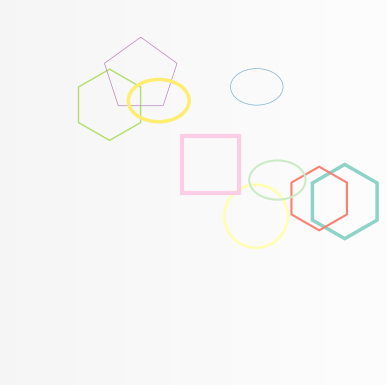[{"shape": "hexagon", "thickness": 2.5, "radius": 0.48, "center": [0.89, 0.477]}, {"shape": "circle", "thickness": 2, "radius": 0.41, "center": [0.66, 0.438]}, {"shape": "hexagon", "thickness": 1.5, "radius": 0.41, "center": [0.824, 0.484]}, {"shape": "oval", "thickness": 0.5, "radius": 0.34, "center": [0.663, 0.774]}, {"shape": "hexagon", "thickness": 1, "radius": 0.46, "center": [0.283, 0.728]}, {"shape": "square", "thickness": 3, "radius": 0.37, "center": [0.543, 0.573]}, {"shape": "pentagon", "thickness": 0.5, "radius": 0.49, "center": [0.363, 0.805]}, {"shape": "oval", "thickness": 1.5, "radius": 0.36, "center": [0.716, 0.532]}, {"shape": "oval", "thickness": 2.5, "radius": 0.39, "center": [0.41, 0.739]}]